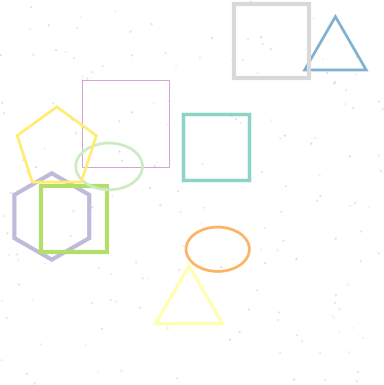[{"shape": "square", "thickness": 2.5, "radius": 0.43, "center": [0.561, 0.619]}, {"shape": "triangle", "thickness": 2.5, "radius": 0.5, "center": [0.491, 0.209]}, {"shape": "hexagon", "thickness": 3, "radius": 0.56, "center": [0.135, 0.438]}, {"shape": "triangle", "thickness": 2, "radius": 0.46, "center": [0.871, 0.864]}, {"shape": "oval", "thickness": 2, "radius": 0.41, "center": [0.566, 0.353]}, {"shape": "square", "thickness": 3, "radius": 0.43, "center": [0.191, 0.431]}, {"shape": "square", "thickness": 3, "radius": 0.48, "center": [0.706, 0.894]}, {"shape": "square", "thickness": 0.5, "radius": 0.57, "center": [0.326, 0.679]}, {"shape": "oval", "thickness": 2, "radius": 0.43, "center": [0.283, 0.568]}, {"shape": "pentagon", "thickness": 2, "radius": 0.54, "center": [0.148, 0.614]}]